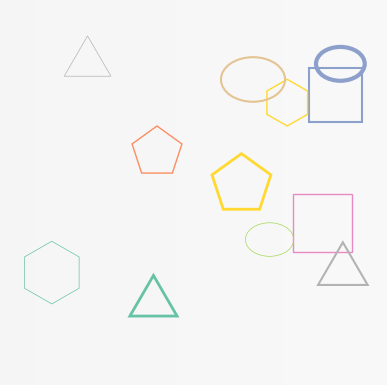[{"shape": "triangle", "thickness": 2, "radius": 0.35, "center": [0.396, 0.214]}, {"shape": "hexagon", "thickness": 0.5, "radius": 0.41, "center": [0.134, 0.292]}, {"shape": "pentagon", "thickness": 1, "radius": 0.34, "center": [0.405, 0.605]}, {"shape": "oval", "thickness": 3, "radius": 0.31, "center": [0.878, 0.834]}, {"shape": "square", "thickness": 1.5, "radius": 0.35, "center": [0.866, 0.753]}, {"shape": "square", "thickness": 1, "radius": 0.38, "center": [0.832, 0.422]}, {"shape": "oval", "thickness": 0.5, "radius": 0.31, "center": [0.696, 0.378]}, {"shape": "hexagon", "thickness": 1, "radius": 0.3, "center": [0.741, 0.733]}, {"shape": "pentagon", "thickness": 2, "radius": 0.4, "center": [0.623, 0.521]}, {"shape": "oval", "thickness": 1.5, "radius": 0.41, "center": [0.653, 0.794]}, {"shape": "triangle", "thickness": 1.5, "radius": 0.37, "center": [0.885, 0.297]}, {"shape": "triangle", "thickness": 0.5, "radius": 0.35, "center": [0.226, 0.837]}]